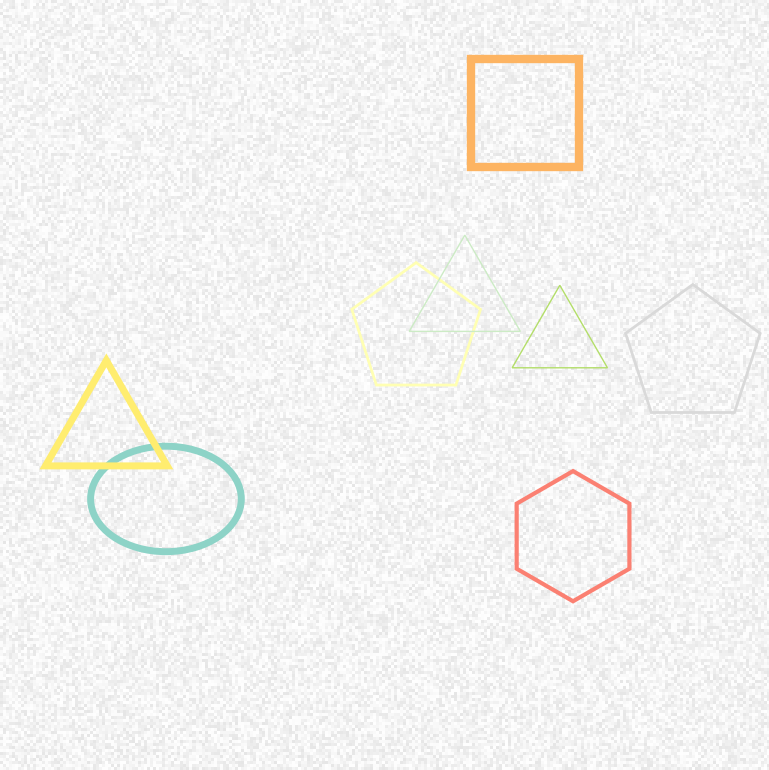[{"shape": "oval", "thickness": 2.5, "radius": 0.49, "center": [0.216, 0.352]}, {"shape": "pentagon", "thickness": 1, "radius": 0.44, "center": [0.54, 0.571]}, {"shape": "hexagon", "thickness": 1.5, "radius": 0.42, "center": [0.744, 0.304]}, {"shape": "square", "thickness": 3, "radius": 0.35, "center": [0.681, 0.854]}, {"shape": "triangle", "thickness": 0.5, "radius": 0.36, "center": [0.727, 0.558]}, {"shape": "pentagon", "thickness": 1, "radius": 0.46, "center": [0.9, 0.539]}, {"shape": "triangle", "thickness": 0.5, "radius": 0.42, "center": [0.604, 0.611]}, {"shape": "triangle", "thickness": 2.5, "radius": 0.46, "center": [0.138, 0.441]}]